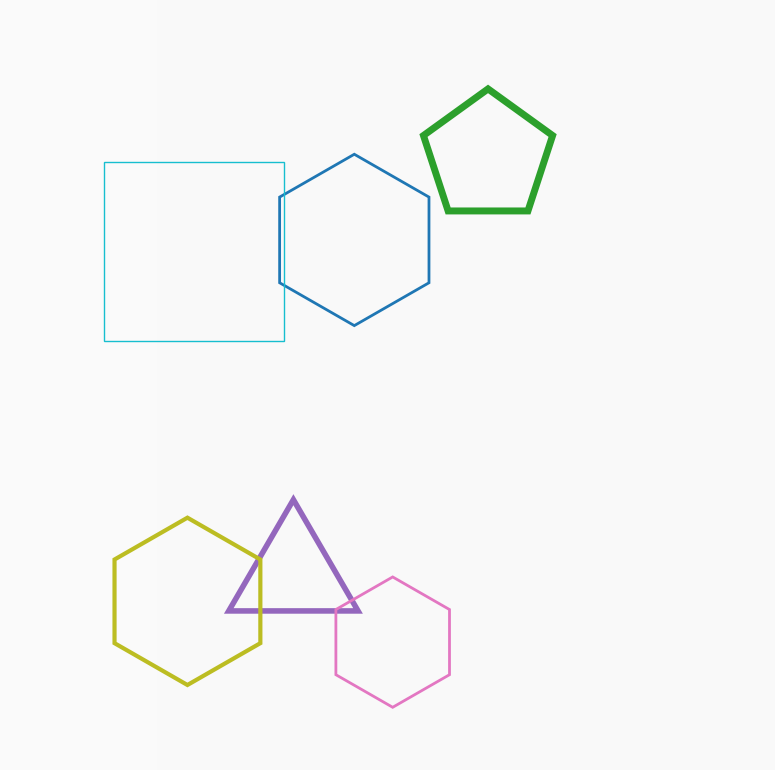[{"shape": "hexagon", "thickness": 1, "radius": 0.56, "center": [0.457, 0.688]}, {"shape": "pentagon", "thickness": 2.5, "radius": 0.44, "center": [0.63, 0.797]}, {"shape": "triangle", "thickness": 2, "radius": 0.48, "center": [0.379, 0.255]}, {"shape": "hexagon", "thickness": 1, "radius": 0.42, "center": [0.507, 0.166]}, {"shape": "hexagon", "thickness": 1.5, "radius": 0.54, "center": [0.242, 0.219]}, {"shape": "square", "thickness": 0.5, "radius": 0.58, "center": [0.25, 0.674]}]